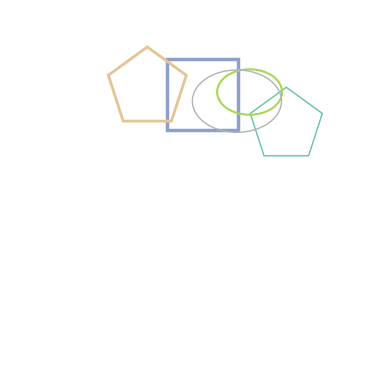[{"shape": "pentagon", "thickness": 1, "radius": 0.49, "center": [0.744, 0.675]}, {"shape": "square", "thickness": 2.5, "radius": 0.46, "center": [0.527, 0.755]}, {"shape": "oval", "thickness": 1.5, "radius": 0.42, "center": [0.648, 0.761]}, {"shape": "pentagon", "thickness": 2, "radius": 0.53, "center": [0.383, 0.772]}, {"shape": "oval", "thickness": 1, "radius": 0.58, "center": [0.615, 0.737]}]